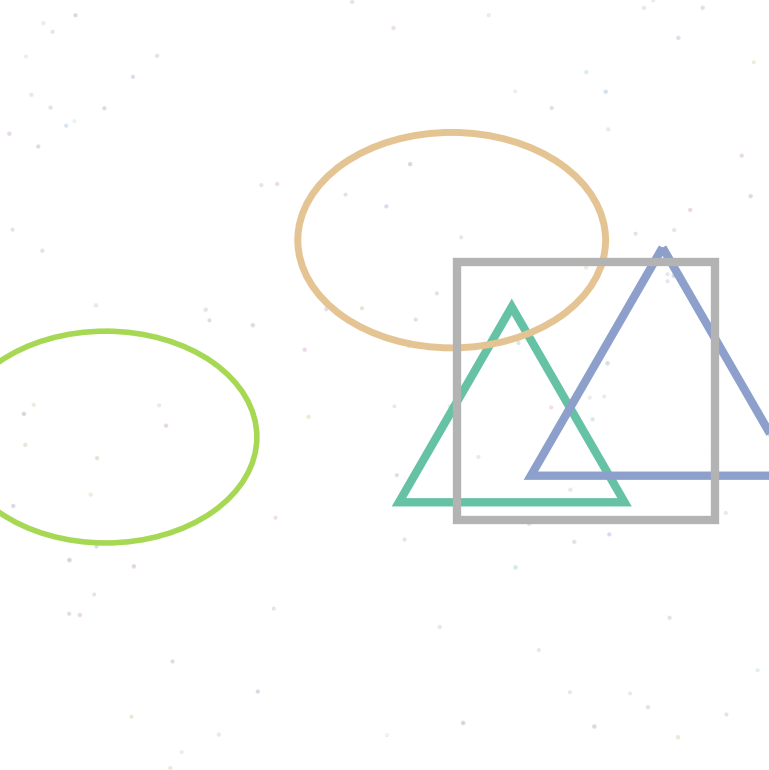[{"shape": "triangle", "thickness": 3, "radius": 0.85, "center": [0.665, 0.432]}, {"shape": "triangle", "thickness": 3, "radius": 0.99, "center": [0.86, 0.481]}, {"shape": "oval", "thickness": 2, "radius": 0.98, "center": [0.137, 0.432]}, {"shape": "oval", "thickness": 2.5, "radius": 1.0, "center": [0.587, 0.688]}, {"shape": "square", "thickness": 3, "radius": 0.84, "center": [0.761, 0.492]}]